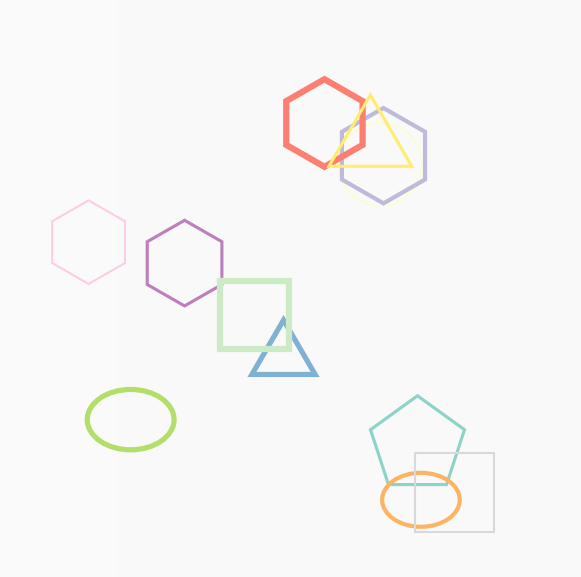[{"shape": "pentagon", "thickness": 1.5, "radius": 0.42, "center": [0.718, 0.229]}, {"shape": "circle", "thickness": 0.5, "radius": 0.36, "center": [0.654, 0.715]}, {"shape": "hexagon", "thickness": 2, "radius": 0.41, "center": [0.66, 0.73]}, {"shape": "hexagon", "thickness": 3, "radius": 0.38, "center": [0.558, 0.786]}, {"shape": "triangle", "thickness": 2.5, "radius": 0.31, "center": [0.488, 0.382]}, {"shape": "oval", "thickness": 2, "radius": 0.33, "center": [0.724, 0.134]}, {"shape": "oval", "thickness": 2.5, "radius": 0.37, "center": [0.225, 0.272]}, {"shape": "hexagon", "thickness": 1, "radius": 0.36, "center": [0.152, 0.58]}, {"shape": "square", "thickness": 1, "radius": 0.34, "center": [0.782, 0.147]}, {"shape": "hexagon", "thickness": 1.5, "radius": 0.37, "center": [0.318, 0.544]}, {"shape": "square", "thickness": 3, "radius": 0.29, "center": [0.438, 0.453]}, {"shape": "triangle", "thickness": 1.5, "radius": 0.41, "center": [0.637, 0.752]}]